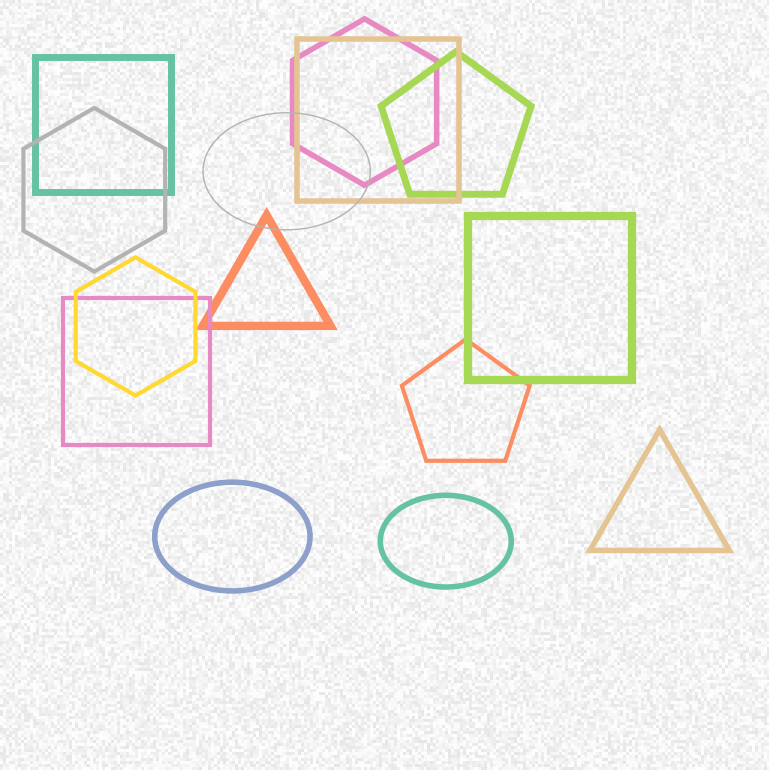[{"shape": "oval", "thickness": 2, "radius": 0.43, "center": [0.579, 0.297]}, {"shape": "square", "thickness": 2.5, "radius": 0.44, "center": [0.134, 0.838]}, {"shape": "triangle", "thickness": 3, "radius": 0.48, "center": [0.346, 0.625]}, {"shape": "pentagon", "thickness": 1.5, "radius": 0.44, "center": [0.605, 0.472]}, {"shape": "oval", "thickness": 2, "radius": 0.5, "center": [0.302, 0.303]}, {"shape": "hexagon", "thickness": 2, "radius": 0.54, "center": [0.473, 0.867]}, {"shape": "square", "thickness": 1.5, "radius": 0.48, "center": [0.177, 0.517]}, {"shape": "square", "thickness": 3, "radius": 0.53, "center": [0.714, 0.614]}, {"shape": "pentagon", "thickness": 2.5, "radius": 0.51, "center": [0.592, 0.831]}, {"shape": "hexagon", "thickness": 1.5, "radius": 0.45, "center": [0.176, 0.576]}, {"shape": "triangle", "thickness": 2, "radius": 0.52, "center": [0.857, 0.337]}, {"shape": "square", "thickness": 2, "radius": 0.53, "center": [0.491, 0.844]}, {"shape": "oval", "thickness": 0.5, "radius": 0.54, "center": [0.372, 0.778]}, {"shape": "hexagon", "thickness": 1.5, "radius": 0.53, "center": [0.122, 0.754]}]